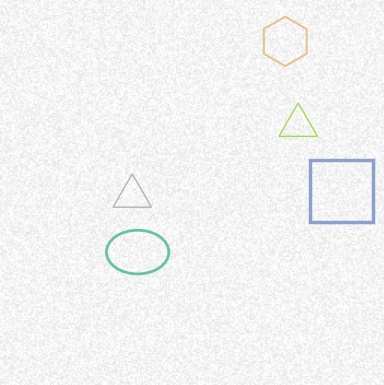[{"shape": "oval", "thickness": 2, "radius": 0.41, "center": [0.357, 0.345]}, {"shape": "square", "thickness": 2.5, "radius": 0.41, "center": [0.887, 0.504]}, {"shape": "triangle", "thickness": 1, "radius": 0.29, "center": [0.774, 0.675]}, {"shape": "hexagon", "thickness": 1.5, "radius": 0.32, "center": [0.741, 0.893]}, {"shape": "triangle", "thickness": 1, "radius": 0.29, "center": [0.344, 0.491]}]